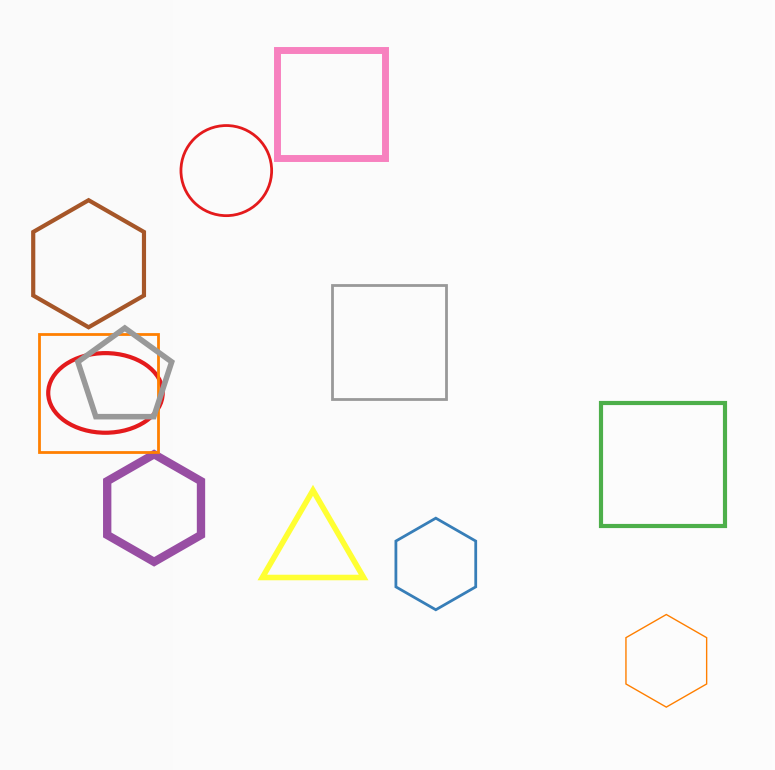[{"shape": "circle", "thickness": 1, "radius": 0.29, "center": [0.292, 0.778]}, {"shape": "oval", "thickness": 1.5, "radius": 0.37, "center": [0.136, 0.49]}, {"shape": "hexagon", "thickness": 1, "radius": 0.3, "center": [0.562, 0.268]}, {"shape": "square", "thickness": 1.5, "radius": 0.4, "center": [0.856, 0.397]}, {"shape": "hexagon", "thickness": 3, "radius": 0.35, "center": [0.199, 0.34]}, {"shape": "hexagon", "thickness": 0.5, "radius": 0.3, "center": [0.86, 0.142]}, {"shape": "square", "thickness": 1, "radius": 0.38, "center": [0.127, 0.49]}, {"shape": "triangle", "thickness": 2, "radius": 0.38, "center": [0.404, 0.288]}, {"shape": "hexagon", "thickness": 1.5, "radius": 0.41, "center": [0.114, 0.657]}, {"shape": "square", "thickness": 2.5, "radius": 0.35, "center": [0.427, 0.865]}, {"shape": "pentagon", "thickness": 2, "radius": 0.32, "center": [0.161, 0.51]}, {"shape": "square", "thickness": 1, "radius": 0.37, "center": [0.502, 0.556]}]